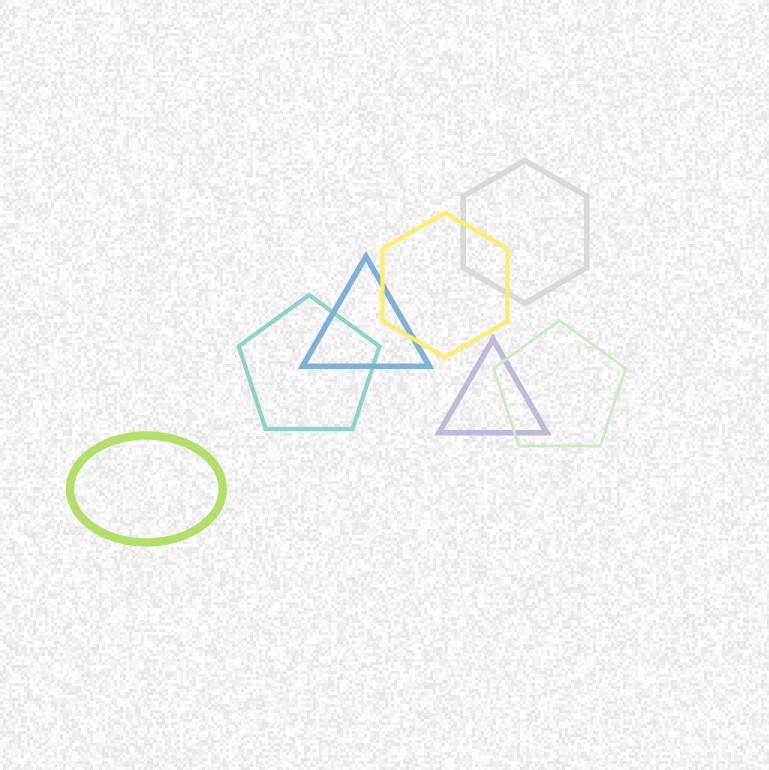[{"shape": "pentagon", "thickness": 1.5, "radius": 0.48, "center": [0.401, 0.521]}, {"shape": "triangle", "thickness": 2, "radius": 0.4, "center": [0.64, 0.478]}, {"shape": "triangle", "thickness": 2, "radius": 0.48, "center": [0.475, 0.572]}, {"shape": "oval", "thickness": 3, "radius": 0.5, "center": [0.19, 0.365]}, {"shape": "hexagon", "thickness": 2, "radius": 0.46, "center": [0.682, 0.699]}, {"shape": "pentagon", "thickness": 1, "radius": 0.45, "center": [0.727, 0.494]}, {"shape": "hexagon", "thickness": 1.5, "radius": 0.47, "center": [0.578, 0.63]}]